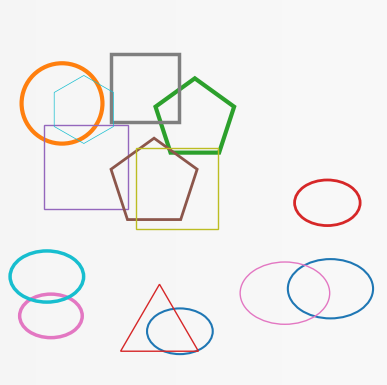[{"shape": "oval", "thickness": 1.5, "radius": 0.42, "center": [0.464, 0.14]}, {"shape": "oval", "thickness": 1.5, "radius": 0.55, "center": [0.853, 0.25]}, {"shape": "circle", "thickness": 3, "radius": 0.52, "center": [0.16, 0.731]}, {"shape": "pentagon", "thickness": 3, "radius": 0.53, "center": [0.503, 0.69]}, {"shape": "triangle", "thickness": 1, "radius": 0.58, "center": [0.412, 0.146]}, {"shape": "oval", "thickness": 2, "radius": 0.42, "center": [0.845, 0.473]}, {"shape": "square", "thickness": 1, "radius": 0.54, "center": [0.222, 0.566]}, {"shape": "pentagon", "thickness": 2, "radius": 0.58, "center": [0.398, 0.524]}, {"shape": "oval", "thickness": 1, "radius": 0.58, "center": [0.735, 0.239]}, {"shape": "oval", "thickness": 2.5, "radius": 0.4, "center": [0.131, 0.18]}, {"shape": "square", "thickness": 2.5, "radius": 0.44, "center": [0.374, 0.772]}, {"shape": "square", "thickness": 1, "radius": 0.53, "center": [0.457, 0.51]}, {"shape": "hexagon", "thickness": 0.5, "radius": 0.44, "center": [0.216, 0.716]}, {"shape": "oval", "thickness": 2.5, "radius": 0.47, "center": [0.121, 0.282]}]